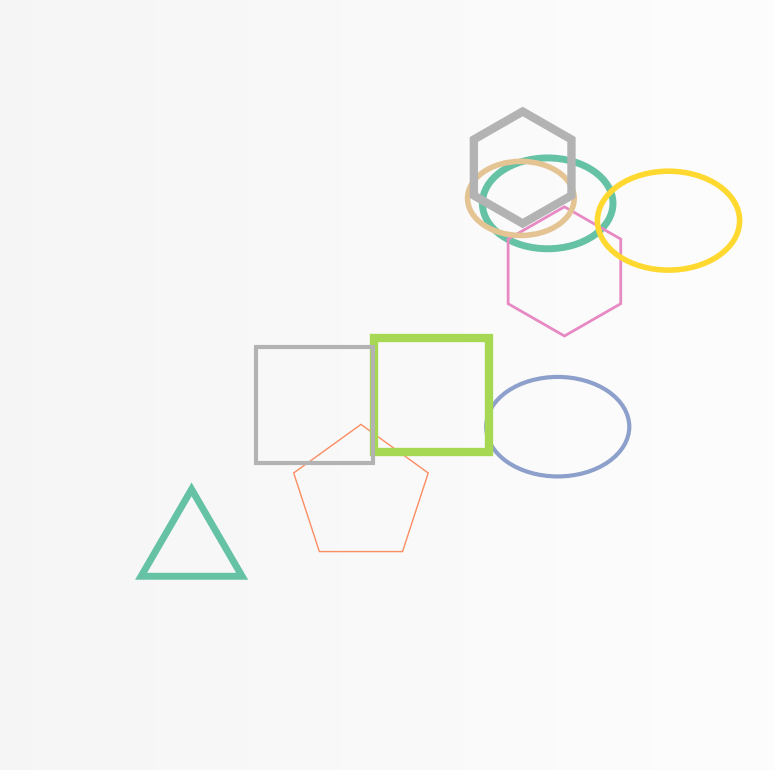[{"shape": "oval", "thickness": 2.5, "radius": 0.42, "center": [0.707, 0.736]}, {"shape": "triangle", "thickness": 2.5, "radius": 0.38, "center": [0.247, 0.289]}, {"shape": "pentagon", "thickness": 0.5, "radius": 0.46, "center": [0.466, 0.358]}, {"shape": "oval", "thickness": 1.5, "radius": 0.46, "center": [0.72, 0.446]}, {"shape": "hexagon", "thickness": 1, "radius": 0.42, "center": [0.728, 0.648]}, {"shape": "square", "thickness": 3, "radius": 0.37, "center": [0.557, 0.487]}, {"shape": "oval", "thickness": 2, "radius": 0.46, "center": [0.863, 0.713]}, {"shape": "oval", "thickness": 2, "radius": 0.34, "center": [0.672, 0.742]}, {"shape": "square", "thickness": 1.5, "radius": 0.38, "center": [0.406, 0.474]}, {"shape": "hexagon", "thickness": 3, "radius": 0.36, "center": [0.674, 0.782]}]